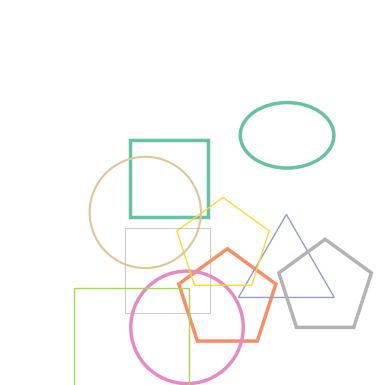[{"shape": "oval", "thickness": 2.5, "radius": 0.61, "center": [0.746, 0.649]}, {"shape": "square", "thickness": 2.5, "radius": 0.5, "center": [0.439, 0.536]}, {"shape": "pentagon", "thickness": 2.5, "radius": 0.66, "center": [0.59, 0.221]}, {"shape": "triangle", "thickness": 1, "radius": 0.72, "center": [0.744, 0.299]}, {"shape": "circle", "thickness": 2.5, "radius": 0.73, "center": [0.486, 0.15]}, {"shape": "square", "thickness": 1, "radius": 0.75, "center": [0.342, 0.104]}, {"shape": "pentagon", "thickness": 1, "radius": 0.63, "center": [0.579, 0.361]}, {"shape": "circle", "thickness": 1.5, "radius": 0.72, "center": [0.377, 0.448]}, {"shape": "pentagon", "thickness": 2.5, "radius": 0.63, "center": [0.844, 0.252]}, {"shape": "square", "thickness": 0.5, "radius": 0.55, "center": [0.434, 0.297]}]